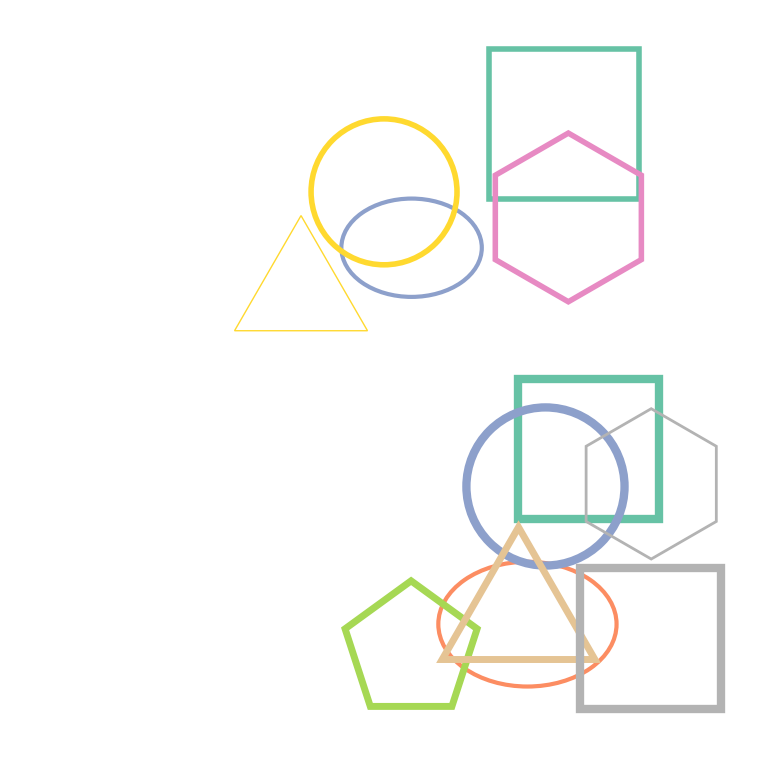[{"shape": "square", "thickness": 3, "radius": 0.46, "center": [0.764, 0.417]}, {"shape": "square", "thickness": 2, "radius": 0.49, "center": [0.733, 0.84]}, {"shape": "oval", "thickness": 1.5, "radius": 0.58, "center": [0.685, 0.189]}, {"shape": "oval", "thickness": 1.5, "radius": 0.46, "center": [0.535, 0.678]}, {"shape": "circle", "thickness": 3, "radius": 0.51, "center": [0.708, 0.368]}, {"shape": "hexagon", "thickness": 2, "radius": 0.55, "center": [0.738, 0.718]}, {"shape": "pentagon", "thickness": 2.5, "radius": 0.45, "center": [0.534, 0.156]}, {"shape": "triangle", "thickness": 0.5, "radius": 0.5, "center": [0.391, 0.62]}, {"shape": "circle", "thickness": 2, "radius": 0.47, "center": [0.499, 0.751]}, {"shape": "triangle", "thickness": 2.5, "radius": 0.57, "center": [0.673, 0.201]}, {"shape": "hexagon", "thickness": 1, "radius": 0.49, "center": [0.846, 0.372]}, {"shape": "square", "thickness": 3, "radius": 0.46, "center": [0.845, 0.171]}]